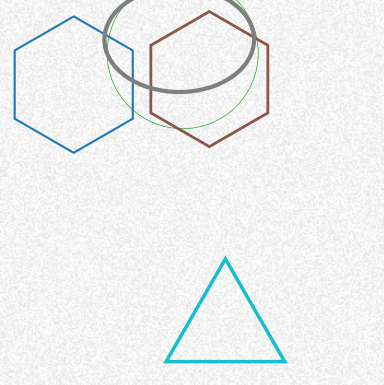[{"shape": "hexagon", "thickness": 1.5, "radius": 0.89, "center": [0.191, 0.78]}, {"shape": "circle", "thickness": 0.5, "radius": 0.98, "center": [0.475, 0.862]}, {"shape": "hexagon", "thickness": 2, "radius": 0.88, "center": [0.544, 0.795]}, {"shape": "oval", "thickness": 3, "radius": 0.97, "center": [0.466, 0.897]}, {"shape": "triangle", "thickness": 2.5, "radius": 0.89, "center": [0.585, 0.15]}]